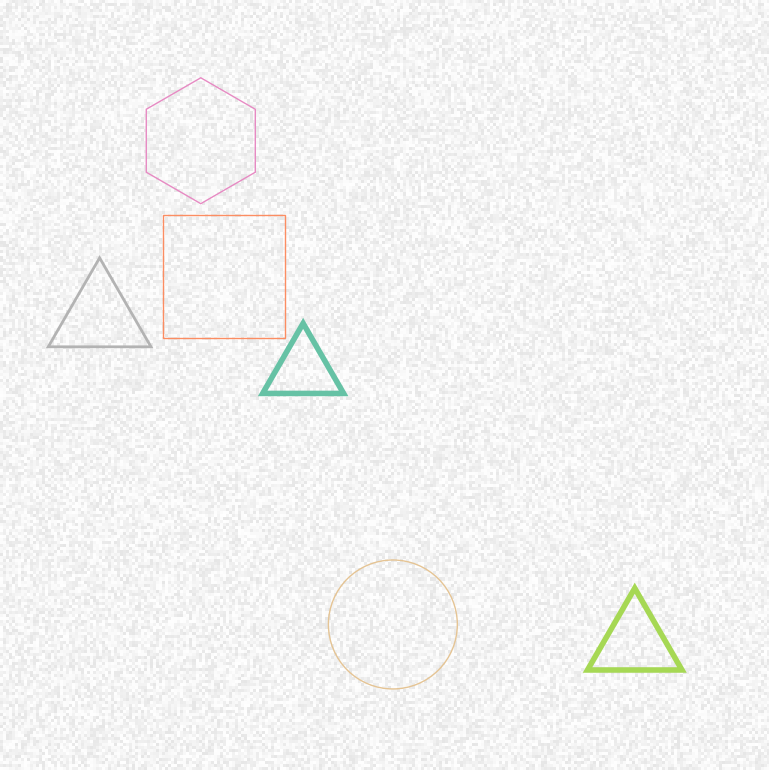[{"shape": "triangle", "thickness": 2, "radius": 0.3, "center": [0.394, 0.519]}, {"shape": "square", "thickness": 0.5, "radius": 0.4, "center": [0.291, 0.641]}, {"shape": "hexagon", "thickness": 0.5, "radius": 0.41, "center": [0.261, 0.817]}, {"shape": "triangle", "thickness": 2, "radius": 0.35, "center": [0.824, 0.165]}, {"shape": "circle", "thickness": 0.5, "radius": 0.42, "center": [0.51, 0.189]}, {"shape": "triangle", "thickness": 1, "radius": 0.39, "center": [0.129, 0.588]}]